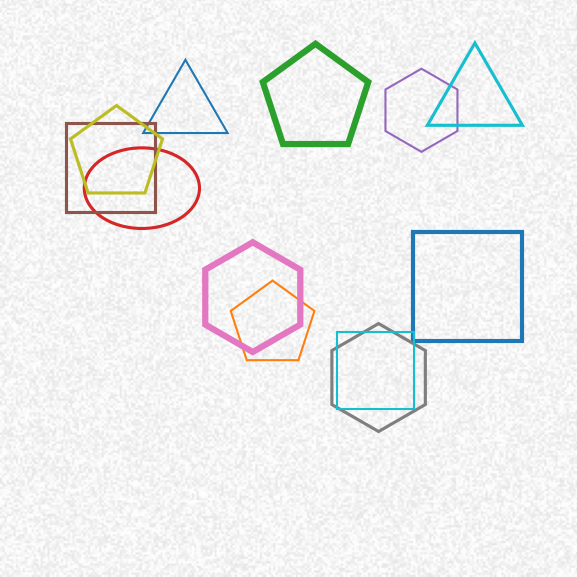[{"shape": "triangle", "thickness": 1, "radius": 0.42, "center": [0.321, 0.811]}, {"shape": "square", "thickness": 2, "radius": 0.47, "center": [0.809, 0.504]}, {"shape": "pentagon", "thickness": 1, "radius": 0.38, "center": [0.472, 0.437]}, {"shape": "pentagon", "thickness": 3, "radius": 0.48, "center": [0.546, 0.827]}, {"shape": "oval", "thickness": 1.5, "radius": 0.5, "center": [0.246, 0.673]}, {"shape": "hexagon", "thickness": 1, "radius": 0.36, "center": [0.73, 0.808]}, {"shape": "square", "thickness": 1.5, "radius": 0.39, "center": [0.191, 0.708]}, {"shape": "hexagon", "thickness": 3, "radius": 0.47, "center": [0.438, 0.485]}, {"shape": "hexagon", "thickness": 1.5, "radius": 0.47, "center": [0.656, 0.345]}, {"shape": "pentagon", "thickness": 1.5, "radius": 0.42, "center": [0.202, 0.733]}, {"shape": "triangle", "thickness": 1.5, "radius": 0.47, "center": [0.822, 0.83]}, {"shape": "square", "thickness": 1, "radius": 0.33, "center": [0.651, 0.358]}]